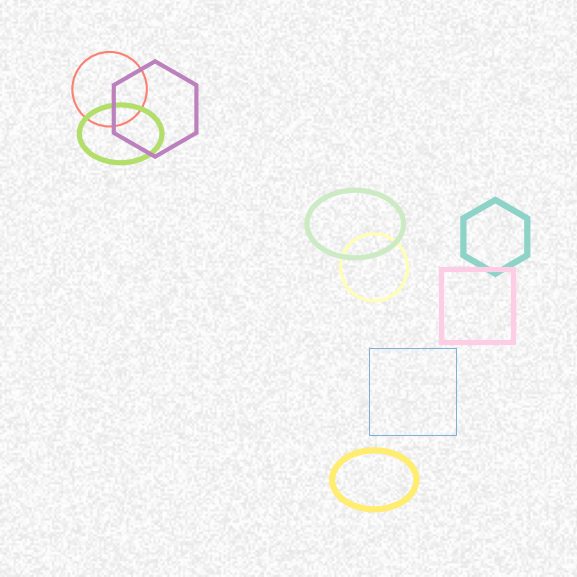[{"shape": "hexagon", "thickness": 3, "radius": 0.32, "center": [0.858, 0.589]}, {"shape": "circle", "thickness": 1.5, "radius": 0.29, "center": [0.648, 0.536]}, {"shape": "circle", "thickness": 1, "radius": 0.32, "center": [0.19, 0.845]}, {"shape": "square", "thickness": 0.5, "radius": 0.37, "center": [0.715, 0.321]}, {"shape": "oval", "thickness": 2.5, "radius": 0.36, "center": [0.209, 0.767]}, {"shape": "square", "thickness": 2.5, "radius": 0.31, "center": [0.826, 0.47]}, {"shape": "hexagon", "thickness": 2, "radius": 0.41, "center": [0.269, 0.81]}, {"shape": "oval", "thickness": 2.5, "radius": 0.42, "center": [0.615, 0.611]}, {"shape": "oval", "thickness": 3, "radius": 0.36, "center": [0.648, 0.168]}]